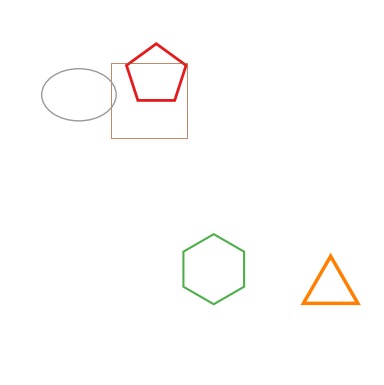[{"shape": "pentagon", "thickness": 2, "radius": 0.41, "center": [0.406, 0.805]}, {"shape": "hexagon", "thickness": 1.5, "radius": 0.45, "center": [0.555, 0.301]}, {"shape": "triangle", "thickness": 2.5, "radius": 0.41, "center": [0.859, 0.253]}, {"shape": "square", "thickness": 0.5, "radius": 0.49, "center": [0.387, 0.738]}, {"shape": "oval", "thickness": 1, "radius": 0.48, "center": [0.205, 0.754]}]